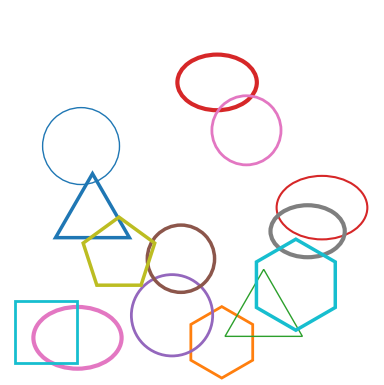[{"shape": "triangle", "thickness": 2.5, "radius": 0.55, "center": [0.24, 0.438]}, {"shape": "circle", "thickness": 1, "radius": 0.5, "center": [0.211, 0.621]}, {"shape": "hexagon", "thickness": 2, "radius": 0.46, "center": [0.576, 0.111]}, {"shape": "triangle", "thickness": 1, "radius": 0.58, "center": [0.685, 0.184]}, {"shape": "oval", "thickness": 3, "radius": 0.52, "center": [0.564, 0.786]}, {"shape": "oval", "thickness": 1.5, "radius": 0.59, "center": [0.836, 0.461]}, {"shape": "circle", "thickness": 2, "radius": 0.53, "center": [0.447, 0.181]}, {"shape": "circle", "thickness": 2.5, "radius": 0.44, "center": [0.47, 0.328]}, {"shape": "circle", "thickness": 2, "radius": 0.45, "center": [0.64, 0.662]}, {"shape": "oval", "thickness": 3, "radius": 0.57, "center": [0.201, 0.123]}, {"shape": "oval", "thickness": 3, "radius": 0.48, "center": [0.799, 0.399]}, {"shape": "pentagon", "thickness": 2.5, "radius": 0.49, "center": [0.309, 0.338]}, {"shape": "square", "thickness": 2, "radius": 0.4, "center": [0.121, 0.136]}, {"shape": "hexagon", "thickness": 2.5, "radius": 0.59, "center": [0.768, 0.261]}]